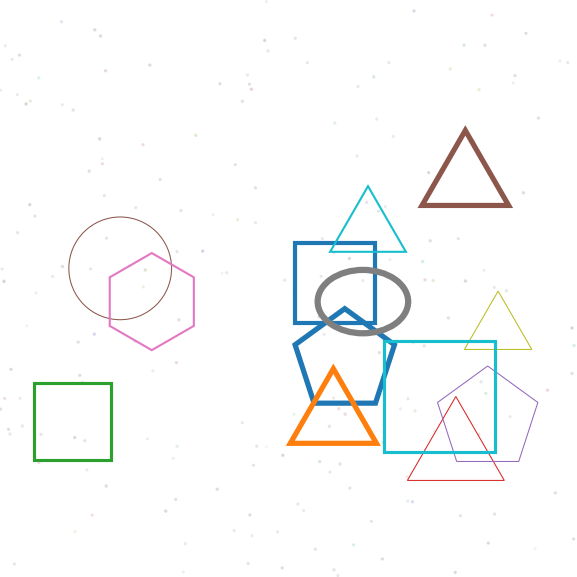[{"shape": "square", "thickness": 2, "radius": 0.34, "center": [0.58, 0.509]}, {"shape": "pentagon", "thickness": 2.5, "radius": 0.45, "center": [0.597, 0.374]}, {"shape": "triangle", "thickness": 2.5, "radius": 0.43, "center": [0.577, 0.275]}, {"shape": "square", "thickness": 1.5, "radius": 0.34, "center": [0.126, 0.27]}, {"shape": "triangle", "thickness": 0.5, "radius": 0.48, "center": [0.789, 0.216]}, {"shape": "pentagon", "thickness": 0.5, "radius": 0.46, "center": [0.844, 0.274]}, {"shape": "circle", "thickness": 0.5, "radius": 0.44, "center": [0.208, 0.534]}, {"shape": "triangle", "thickness": 2.5, "radius": 0.43, "center": [0.806, 0.687]}, {"shape": "hexagon", "thickness": 1, "radius": 0.42, "center": [0.263, 0.477]}, {"shape": "oval", "thickness": 3, "radius": 0.39, "center": [0.628, 0.477]}, {"shape": "triangle", "thickness": 0.5, "radius": 0.34, "center": [0.863, 0.428]}, {"shape": "square", "thickness": 1.5, "radius": 0.48, "center": [0.761, 0.312]}, {"shape": "triangle", "thickness": 1, "radius": 0.38, "center": [0.637, 0.601]}]